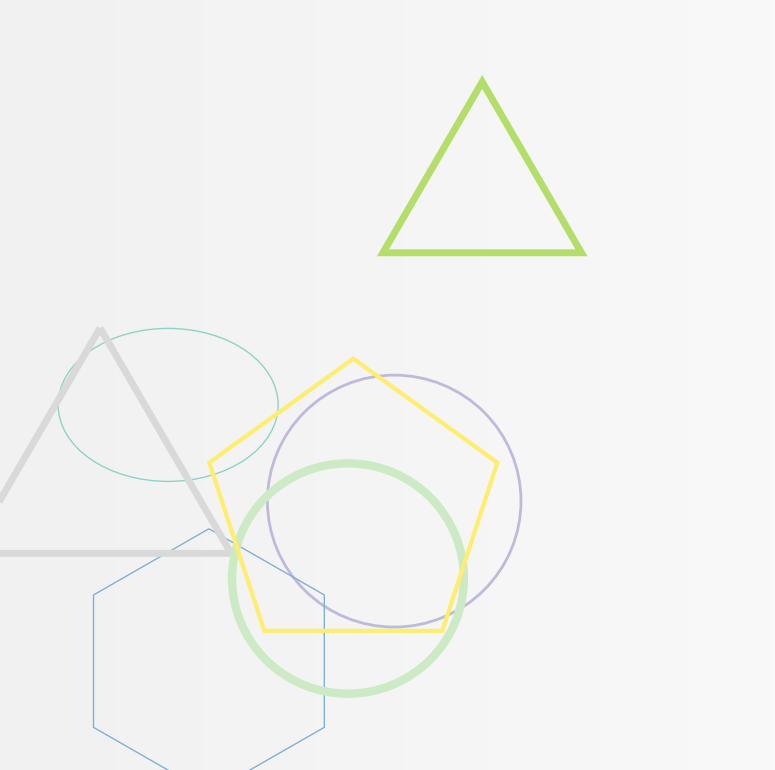[{"shape": "oval", "thickness": 0.5, "radius": 0.71, "center": [0.217, 0.474]}, {"shape": "circle", "thickness": 1, "radius": 0.82, "center": [0.509, 0.349]}, {"shape": "hexagon", "thickness": 0.5, "radius": 0.86, "center": [0.27, 0.141]}, {"shape": "triangle", "thickness": 2.5, "radius": 0.74, "center": [0.622, 0.746]}, {"shape": "triangle", "thickness": 2.5, "radius": 0.98, "center": [0.129, 0.379]}, {"shape": "circle", "thickness": 3, "radius": 0.75, "center": [0.449, 0.249]}, {"shape": "pentagon", "thickness": 1.5, "radius": 0.98, "center": [0.456, 0.339]}]